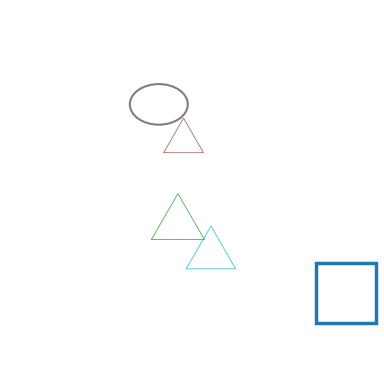[{"shape": "square", "thickness": 2.5, "radius": 0.39, "center": [0.898, 0.238]}, {"shape": "triangle", "thickness": 0.5, "radius": 0.4, "center": [0.462, 0.417]}, {"shape": "triangle", "thickness": 0.5, "radius": 0.3, "center": [0.477, 0.633]}, {"shape": "oval", "thickness": 1.5, "radius": 0.38, "center": [0.412, 0.729]}, {"shape": "triangle", "thickness": 0.5, "radius": 0.37, "center": [0.548, 0.339]}]